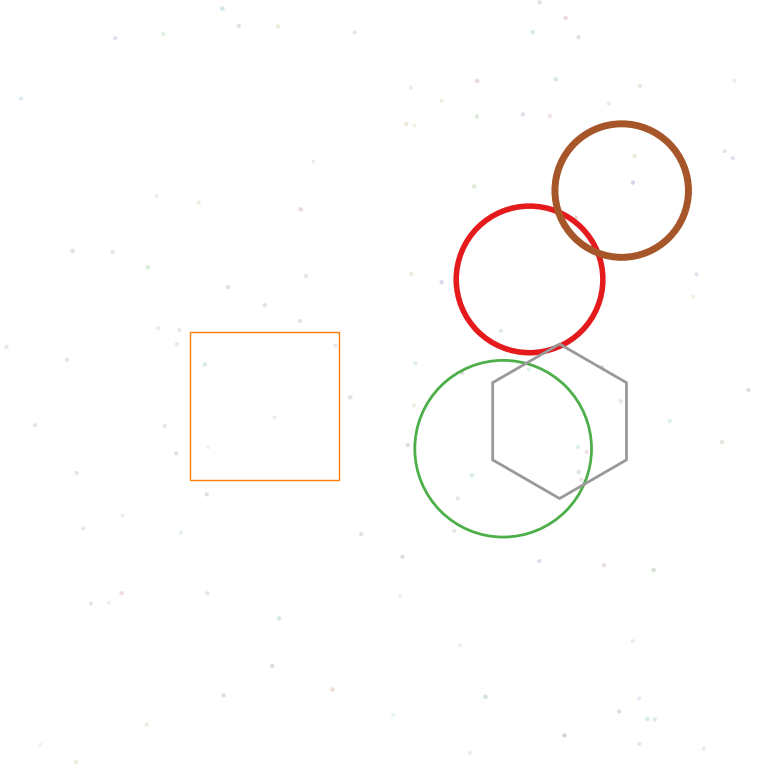[{"shape": "circle", "thickness": 2, "radius": 0.48, "center": [0.688, 0.637]}, {"shape": "circle", "thickness": 1, "radius": 0.57, "center": [0.653, 0.417]}, {"shape": "square", "thickness": 0.5, "radius": 0.48, "center": [0.343, 0.473]}, {"shape": "circle", "thickness": 2.5, "radius": 0.43, "center": [0.807, 0.753]}, {"shape": "hexagon", "thickness": 1, "radius": 0.5, "center": [0.727, 0.453]}]